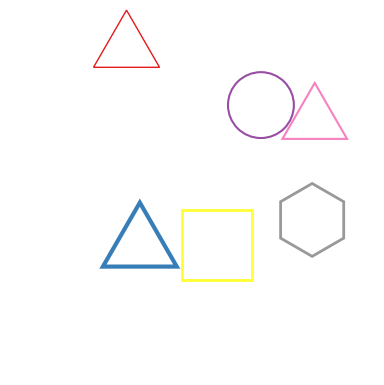[{"shape": "triangle", "thickness": 1, "radius": 0.5, "center": [0.329, 0.875]}, {"shape": "triangle", "thickness": 3, "radius": 0.55, "center": [0.363, 0.363]}, {"shape": "circle", "thickness": 1.5, "radius": 0.43, "center": [0.678, 0.727]}, {"shape": "square", "thickness": 2, "radius": 0.45, "center": [0.563, 0.363]}, {"shape": "triangle", "thickness": 1.5, "radius": 0.48, "center": [0.818, 0.688]}, {"shape": "hexagon", "thickness": 2, "radius": 0.47, "center": [0.811, 0.429]}]